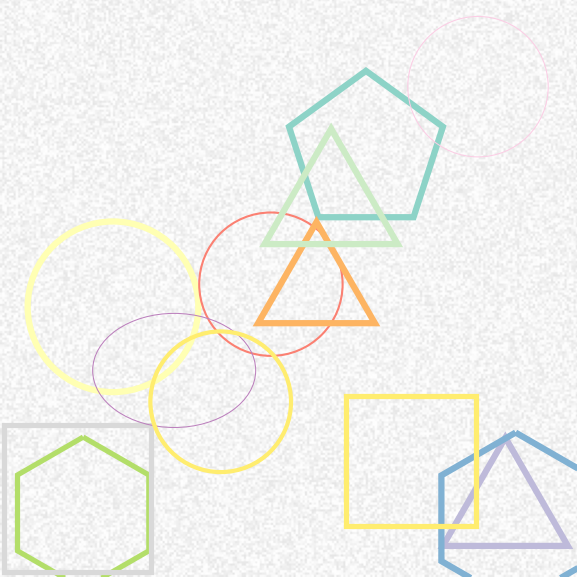[{"shape": "pentagon", "thickness": 3, "radius": 0.7, "center": [0.634, 0.736]}, {"shape": "circle", "thickness": 3, "radius": 0.74, "center": [0.196, 0.468]}, {"shape": "triangle", "thickness": 3, "radius": 0.62, "center": [0.875, 0.116]}, {"shape": "circle", "thickness": 1, "radius": 0.62, "center": [0.469, 0.507]}, {"shape": "hexagon", "thickness": 3, "radius": 0.74, "center": [0.893, 0.102]}, {"shape": "triangle", "thickness": 3, "radius": 0.58, "center": [0.548, 0.498]}, {"shape": "hexagon", "thickness": 2.5, "radius": 0.66, "center": [0.144, 0.111]}, {"shape": "circle", "thickness": 0.5, "radius": 0.61, "center": [0.828, 0.849]}, {"shape": "square", "thickness": 2.5, "radius": 0.64, "center": [0.134, 0.136]}, {"shape": "oval", "thickness": 0.5, "radius": 0.71, "center": [0.302, 0.358]}, {"shape": "triangle", "thickness": 3, "radius": 0.67, "center": [0.573, 0.643]}, {"shape": "circle", "thickness": 2, "radius": 0.61, "center": [0.382, 0.303]}, {"shape": "square", "thickness": 2.5, "radius": 0.56, "center": [0.711, 0.2]}]